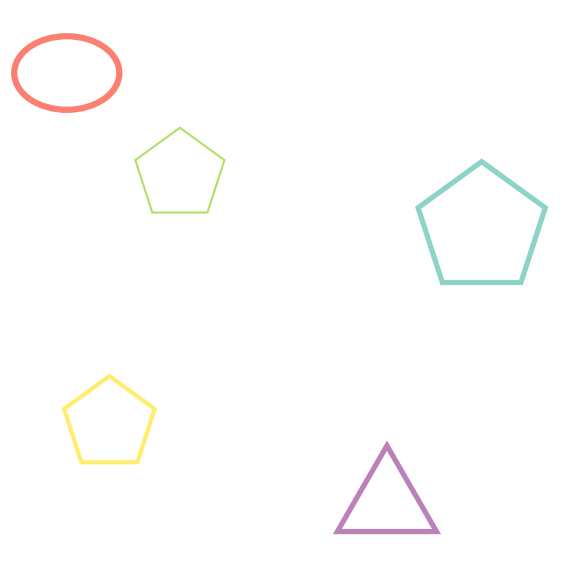[{"shape": "pentagon", "thickness": 2.5, "radius": 0.58, "center": [0.834, 0.604]}, {"shape": "oval", "thickness": 3, "radius": 0.46, "center": [0.116, 0.873]}, {"shape": "pentagon", "thickness": 1, "radius": 0.41, "center": [0.311, 0.697]}, {"shape": "triangle", "thickness": 2.5, "radius": 0.5, "center": [0.67, 0.128]}, {"shape": "pentagon", "thickness": 2, "radius": 0.41, "center": [0.189, 0.265]}]